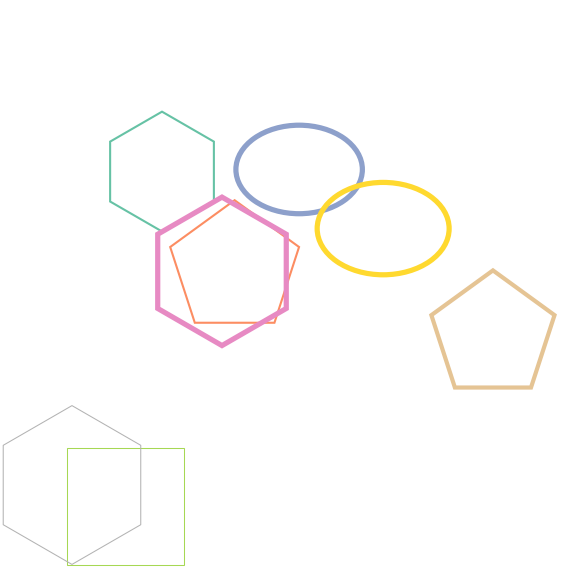[{"shape": "hexagon", "thickness": 1, "radius": 0.52, "center": [0.281, 0.702]}, {"shape": "pentagon", "thickness": 1, "radius": 0.59, "center": [0.406, 0.535]}, {"shape": "oval", "thickness": 2.5, "radius": 0.55, "center": [0.518, 0.706]}, {"shape": "hexagon", "thickness": 2.5, "radius": 0.64, "center": [0.384, 0.529]}, {"shape": "square", "thickness": 0.5, "radius": 0.51, "center": [0.217, 0.122]}, {"shape": "oval", "thickness": 2.5, "radius": 0.57, "center": [0.663, 0.603]}, {"shape": "pentagon", "thickness": 2, "radius": 0.56, "center": [0.854, 0.419]}, {"shape": "hexagon", "thickness": 0.5, "radius": 0.69, "center": [0.125, 0.159]}]